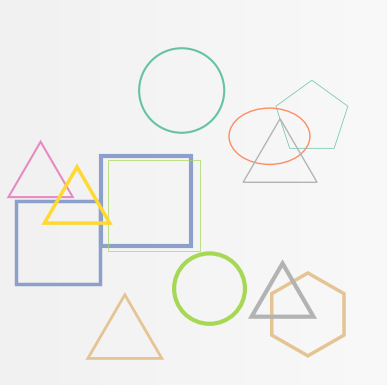[{"shape": "pentagon", "thickness": 0.5, "radius": 0.49, "center": [0.805, 0.694]}, {"shape": "circle", "thickness": 1.5, "radius": 0.55, "center": [0.469, 0.765]}, {"shape": "oval", "thickness": 1, "radius": 0.52, "center": [0.695, 0.646]}, {"shape": "square", "thickness": 3, "radius": 0.58, "center": [0.377, 0.478]}, {"shape": "square", "thickness": 2.5, "radius": 0.54, "center": [0.15, 0.37]}, {"shape": "triangle", "thickness": 1.5, "radius": 0.48, "center": [0.105, 0.536]}, {"shape": "square", "thickness": 0.5, "radius": 0.59, "center": [0.397, 0.467]}, {"shape": "circle", "thickness": 3, "radius": 0.46, "center": [0.541, 0.25]}, {"shape": "triangle", "thickness": 2.5, "radius": 0.49, "center": [0.199, 0.469]}, {"shape": "triangle", "thickness": 2, "radius": 0.55, "center": [0.322, 0.124]}, {"shape": "hexagon", "thickness": 2.5, "radius": 0.54, "center": [0.795, 0.183]}, {"shape": "triangle", "thickness": 1, "radius": 0.55, "center": [0.723, 0.582]}, {"shape": "triangle", "thickness": 3, "radius": 0.46, "center": [0.729, 0.224]}]